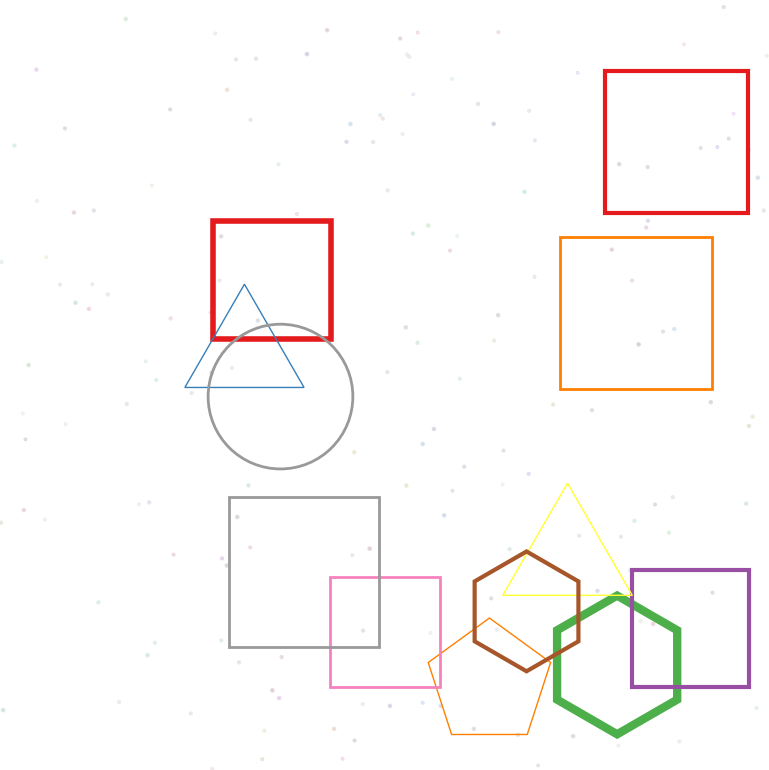[{"shape": "square", "thickness": 1.5, "radius": 0.46, "center": [0.879, 0.816]}, {"shape": "square", "thickness": 2, "radius": 0.38, "center": [0.354, 0.636]}, {"shape": "triangle", "thickness": 0.5, "radius": 0.45, "center": [0.317, 0.541]}, {"shape": "hexagon", "thickness": 3, "radius": 0.45, "center": [0.801, 0.136]}, {"shape": "square", "thickness": 1.5, "radius": 0.38, "center": [0.896, 0.184]}, {"shape": "pentagon", "thickness": 0.5, "radius": 0.42, "center": [0.636, 0.114]}, {"shape": "square", "thickness": 1, "radius": 0.5, "center": [0.826, 0.594]}, {"shape": "triangle", "thickness": 0.5, "radius": 0.49, "center": [0.737, 0.275]}, {"shape": "hexagon", "thickness": 1.5, "radius": 0.39, "center": [0.684, 0.206]}, {"shape": "square", "thickness": 1, "radius": 0.36, "center": [0.5, 0.179]}, {"shape": "circle", "thickness": 1, "radius": 0.47, "center": [0.364, 0.485]}, {"shape": "square", "thickness": 1, "radius": 0.49, "center": [0.395, 0.257]}]